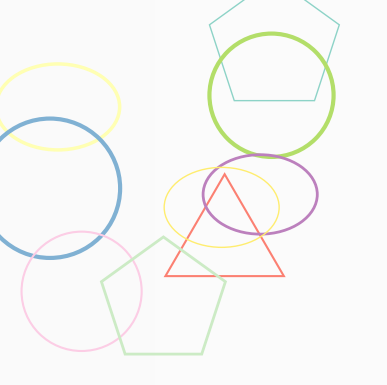[{"shape": "pentagon", "thickness": 1, "radius": 0.88, "center": [0.708, 0.881]}, {"shape": "oval", "thickness": 2.5, "radius": 0.8, "center": [0.149, 0.722]}, {"shape": "triangle", "thickness": 1.5, "radius": 0.88, "center": [0.58, 0.371]}, {"shape": "circle", "thickness": 3, "radius": 0.91, "center": [0.129, 0.511]}, {"shape": "circle", "thickness": 3, "radius": 0.8, "center": [0.701, 0.753]}, {"shape": "circle", "thickness": 1.5, "radius": 0.77, "center": [0.211, 0.243]}, {"shape": "oval", "thickness": 2, "radius": 0.74, "center": [0.671, 0.495]}, {"shape": "pentagon", "thickness": 2, "radius": 0.84, "center": [0.422, 0.216]}, {"shape": "oval", "thickness": 1, "radius": 0.74, "center": [0.572, 0.461]}]